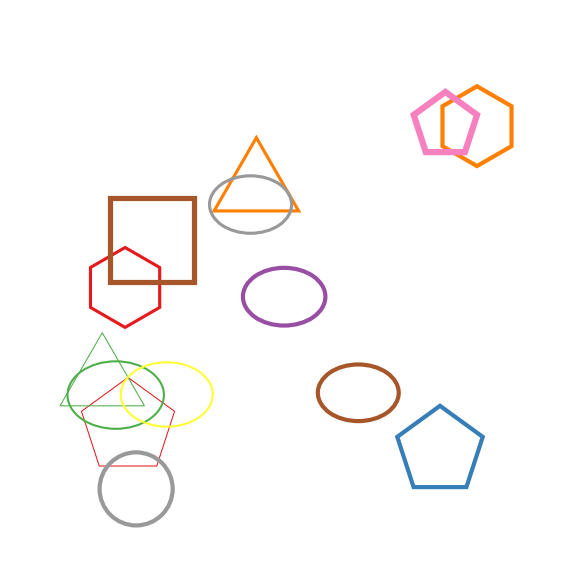[{"shape": "hexagon", "thickness": 1.5, "radius": 0.35, "center": [0.217, 0.501]}, {"shape": "pentagon", "thickness": 0.5, "radius": 0.42, "center": [0.222, 0.261]}, {"shape": "pentagon", "thickness": 2, "radius": 0.39, "center": [0.762, 0.219]}, {"shape": "triangle", "thickness": 0.5, "radius": 0.42, "center": [0.177, 0.339]}, {"shape": "oval", "thickness": 1, "radius": 0.42, "center": [0.2, 0.315]}, {"shape": "oval", "thickness": 2, "radius": 0.36, "center": [0.492, 0.485]}, {"shape": "triangle", "thickness": 1.5, "radius": 0.42, "center": [0.444, 0.676]}, {"shape": "hexagon", "thickness": 2, "radius": 0.35, "center": [0.826, 0.781]}, {"shape": "oval", "thickness": 1, "radius": 0.4, "center": [0.289, 0.316]}, {"shape": "square", "thickness": 2.5, "radius": 0.36, "center": [0.263, 0.584]}, {"shape": "oval", "thickness": 2, "radius": 0.35, "center": [0.62, 0.319]}, {"shape": "pentagon", "thickness": 3, "radius": 0.29, "center": [0.771, 0.782]}, {"shape": "oval", "thickness": 1.5, "radius": 0.36, "center": [0.434, 0.645]}, {"shape": "circle", "thickness": 2, "radius": 0.32, "center": [0.236, 0.153]}]